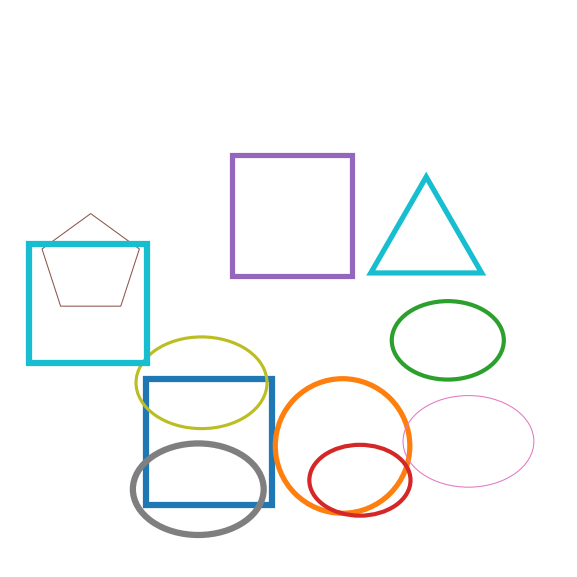[{"shape": "square", "thickness": 3, "radius": 0.55, "center": [0.362, 0.234]}, {"shape": "circle", "thickness": 2.5, "radius": 0.58, "center": [0.593, 0.227]}, {"shape": "oval", "thickness": 2, "radius": 0.49, "center": [0.775, 0.41]}, {"shape": "oval", "thickness": 2, "radius": 0.44, "center": [0.623, 0.168]}, {"shape": "square", "thickness": 2.5, "radius": 0.52, "center": [0.506, 0.626]}, {"shape": "pentagon", "thickness": 0.5, "radius": 0.44, "center": [0.157, 0.541]}, {"shape": "oval", "thickness": 0.5, "radius": 0.57, "center": [0.811, 0.235]}, {"shape": "oval", "thickness": 3, "radius": 0.57, "center": [0.343, 0.152]}, {"shape": "oval", "thickness": 1.5, "radius": 0.57, "center": [0.349, 0.336]}, {"shape": "square", "thickness": 3, "radius": 0.51, "center": [0.152, 0.474]}, {"shape": "triangle", "thickness": 2.5, "radius": 0.55, "center": [0.738, 0.582]}]